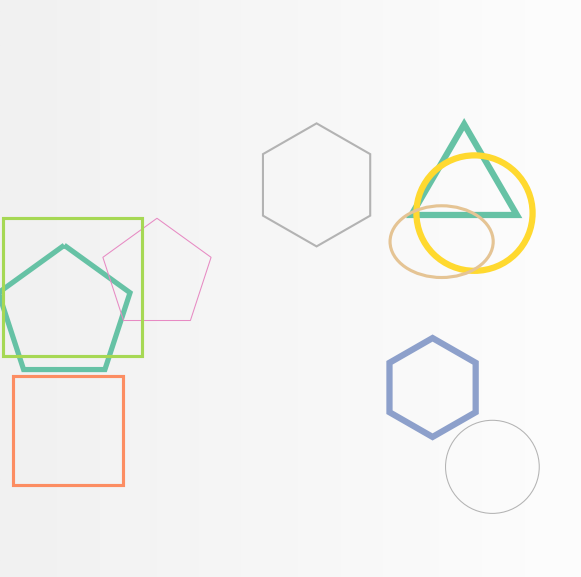[{"shape": "triangle", "thickness": 3, "radius": 0.52, "center": [0.799, 0.679]}, {"shape": "pentagon", "thickness": 2.5, "radius": 0.59, "center": [0.111, 0.455]}, {"shape": "square", "thickness": 1.5, "radius": 0.47, "center": [0.117, 0.253]}, {"shape": "hexagon", "thickness": 3, "radius": 0.43, "center": [0.744, 0.328]}, {"shape": "pentagon", "thickness": 0.5, "radius": 0.49, "center": [0.27, 0.523]}, {"shape": "square", "thickness": 1.5, "radius": 0.6, "center": [0.124, 0.502]}, {"shape": "circle", "thickness": 3, "radius": 0.5, "center": [0.816, 0.63]}, {"shape": "oval", "thickness": 1.5, "radius": 0.44, "center": [0.76, 0.581]}, {"shape": "circle", "thickness": 0.5, "radius": 0.4, "center": [0.847, 0.191]}, {"shape": "hexagon", "thickness": 1, "radius": 0.53, "center": [0.545, 0.679]}]